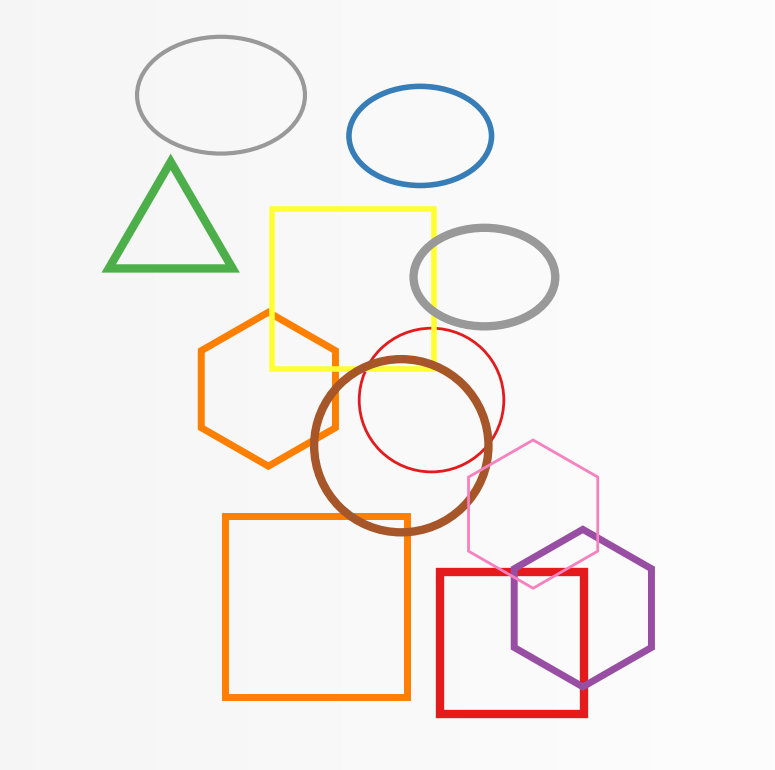[{"shape": "circle", "thickness": 1, "radius": 0.47, "center": [0.557, 0.48]}, {"shape": "square", "thickness": 3, "radius": 0.46, "center": [0.661, 0.165]}, {"shape": "oval", "thickness": 2, "radius": 0.46, "center": [0.542, 0.823]}, {"shape": "triangle", "thickness": 3, "radius": 0.46, "center": [0.22, 0.697]}, {"shape": "hexagon", "thickness": 2.5, "radius": 0.51, "center": [0.752, 0.21]}, {"shape": "hexagon", "thickness": 2.5, "radius": 0.5, "center": [0.346, 0.495]}, {"shape": "square", "thickness": 2.5, "radius": 0.59, "center": [0.408, 0.213]}, {"shape": "square", "thickness": 2, "radius": 0.52, "center": [0.456, 0.625]}, {"shape": "circle", "thickness": 3, "radius": 0.56, "center": [0.518, 0.421]}, {"shape": "hexagon", "thickness": 1, "radius": 0.48, "center": [0.688, 0.332]}, {"shape": "oval", "thickness": 3, "radius": 0.46, "center": [0.625, 0.64]}, {"shape": "oval", "thickness": 1.5, "radius": 0.54, "center": [0.285, 0.876]}]